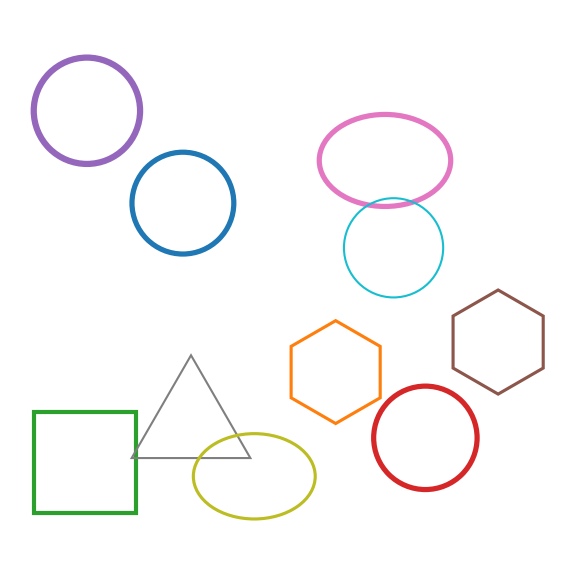[{"shape": "circle", "thickness": 2.5, "radius": 0.44, "center": [0.317, 0.647]}, {"shape": "hexagon", "thickness": 1.5, "radius": 0.45, "center": [0.581, 0.355]}, {"shape": "square", "thickness": 2, "radius": 0.44, "center": [0.147, 0.199]}, {"shape": "circle", "thickness": 2.5, "radius": 0.45, "center": [0.737, 0.241]}, {"shape": "circle", "thickness": 3, "radius": 0.46, "center": [0.15, 0.807]}, {"shape": "hexagon", "thickness": 1.5, "radius": 0.45, "center": [0.863, 0.407]}, {"shape": "oval", "thickness": 2.5, "radius": 0.57, "center": [0.667, 0.721]}, {"shape": "triangle", "thickness": 1, "radius": 0.59, "center": [0.331, 0.265]}, {"shape": "oval", "thickness": 1.5, "radius": 0.53, "center": [0.44, 0.174]}, {"shape": "circle", "thickness": 1, "radius": 0.43, "center": [0.681, 0.57]}]